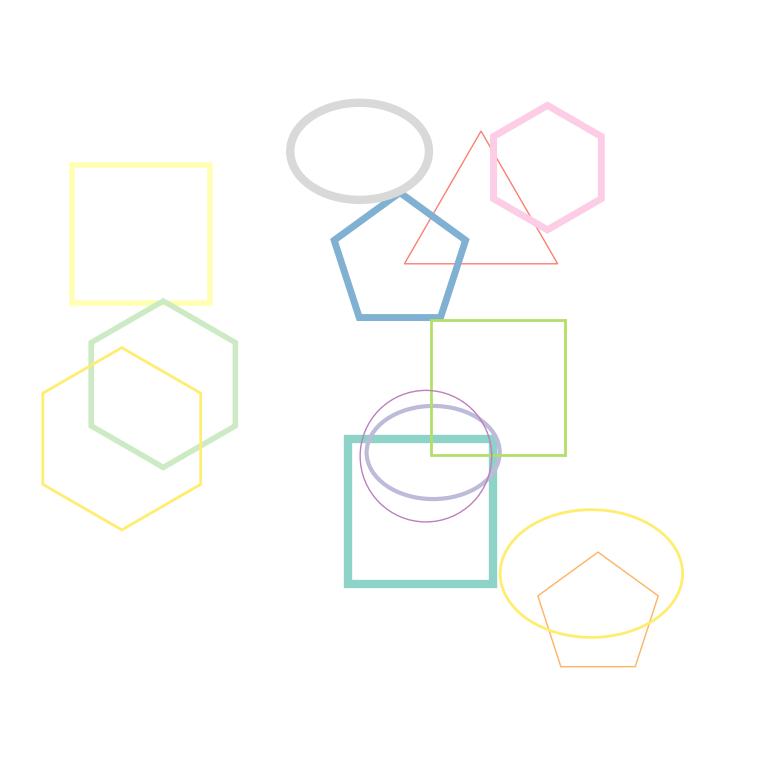[{"shape": "square", "thickness": 3, "radius": 0.47, "center": [0.546, 0.335]}, {"shape": "square", "thickness": 2, "radius": 0.45, "center": [0.183, 0.697]}, {"shape": "oval", "thickness": 1.5, "radius": 0.43, "center": [0.563, 0.412]}, {"shape": "triangle", "thickness": 0.5, "radius": 0.57, "center": [0.625, 0.715]}, {"shape": "pentagon", "thickness": 2.5, "radius": 0.45, "center": [0.519, 0.66]}, {"shape": "pentagon", "thickness": 0.5, "radius": 0.41, "center": [0.777, 0.201]}, {"shape": "square", "thickness": 1, "radius": 0.44, "center": [0.647, 0.497]}, {"shape": "hexagon", "thickness": 2.5, "radius": 0.4, "center": [0.711, 0.782]}, {"shape": "oval", "thickness": 3, "radius": 0.45, "center": [0.467, 0.803]}, {"shape": "circle", "thickness": 0.5, "radius": 0.43, "center": [0.553, 0.408]}, {"shape": "hexagon", "thickness": 2, "radius": 0.54, "center": [0.212, 0.501]}, {"shape": "oval", "thickness": 1, "radius": 0.59, "center": [0.768, 0.255]}, {"shape": "hexagon", "thickness": 1, "radius": 0.59, "center": [0.158, 0.43]}]